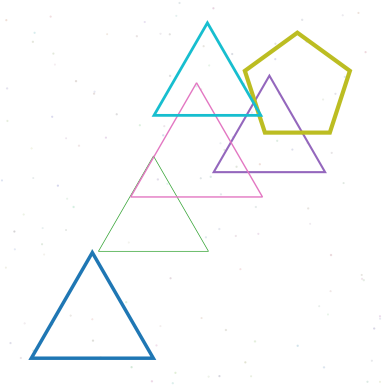[{"shape": "triangle", "thickness": 2.5, "radius": 0.91, "center": [0.24, 0.161]}, {"shape": "triangle", "thickness": 0.5, "radius": 0.83, "center": [0.399, 0.43]}, {"shape": "triangle", "thickness": 1.5, "radius": 0.84, "center": [0.7, 0.636]}, {"shape": "triangle", "thickness": 1, "radius": 0.99, "center": [0.511, 0.587]}, {"shape": "pentagon", "thickness": 3, "radius": 0.72, "center": [0.772, 0.772]}, {"shape": "triangle", "thickness": 2, "radius": 0.8, "center": [0.539, 0.78]}]